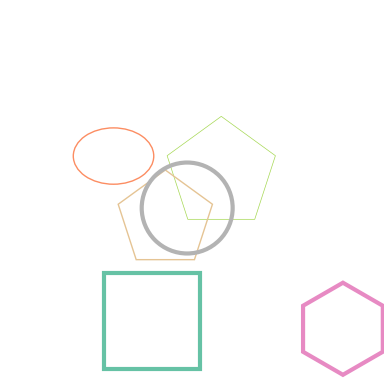[{"shape": "square", "thickness": 3, "radius": 0.62, "center": [0.395, 0.167]}, {"shape": "oval", "thickness": 1, "radius": 0.52, "center": [0.295, 0.595]}, {"shape": "hexagon", "thickness": 3, "radius": 0.6, "center": [0.891, 0.146]}, {"shape": "pentagon", "thickness": 0.5, "radius": 0.74, "center": [0.575, 0.55]}, {"shape": "pentagon", "thickness": 1, "radius": 0.64, "center": [0.429, 0.43]}, {"shape": "circle", "thickness": 3, "radius": 0.59, "center": [0.486, 0.46]}]